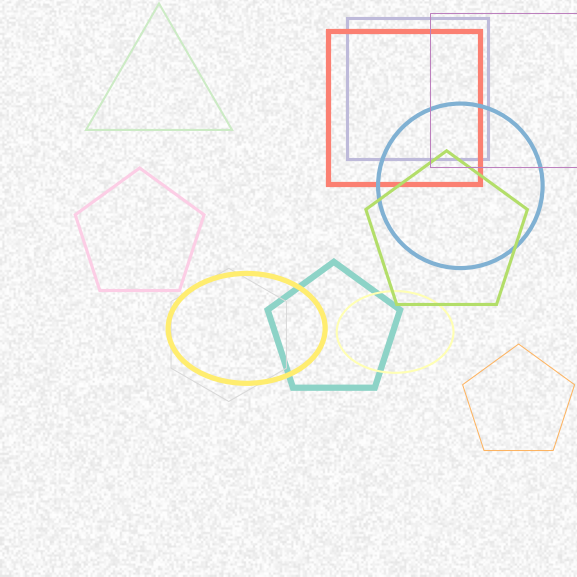[{"shape": "pentagon", "thickness": 3, "radius": 0.6, "center": [0.578, 0.425]}, {"shape": "oval", "thickness": 1, "radius": 0.51, "center": [0.684, 0.424]}, {"shape": "square", "thickness": 1.5, "radius": 0.61, "center": [0.723, 0.846]}, {"shape": "square", "thickness": 2.5, "radius": 0.66, "center": [0.7, 0.813]}, {"shape": "circle", "thickness": 2, "radius": 0.71, "center": [0.797, 0.677]}, {"shape": "pentagon", "thickness": 0.5, "radius": 0.51, "center": [0.898, 0.301]}, {"shape": "pentagon", "thickness": 1.5, "radius": 0.74, "center": [0.773, 0.591]}, {"shape": "pentagon", "thickness": 1.5, "radius": 0.59, "center": [0.242, 0.591]}, {"shape": "hexagon", "thickness": 0.5, "radius": 0.58, "center": [0.396, 0.419]}, {"shape": "square", "thickness": 0.5, "radius": 0.67, "center": [0.878, 0.843]}, {"shape": "triangle", "thickness": 1, "radius": 0.73, "center": [0.275, 0.847]}, {"shape": "oval", "thickness": 2.5, "radius": 0.68, "center": [0.427, 0.431]}]